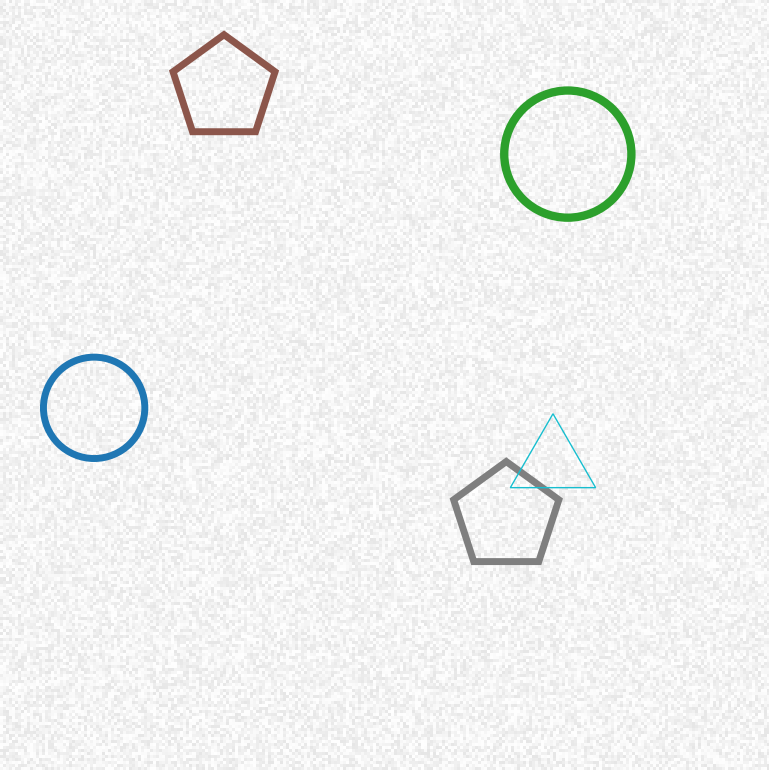[{"shape": "circle", "thickness": 2.5, "radius": 0.33, "center": [0.122, 0.47]}, {"shape": "circle", "thickness": 3, "radius": 0.41, "center": [0.737, 0.8]}, {"shape": "pentagon", "thickness": 2.5, "radius": 0.35, "center": [0.291, 0.885]}, {"shape": "pentagon", "thickness": 2.5, "radius": 0.36, "center": [0.657, 0.329]}, {"shape": "triangle", "thickness": 0.5, "radius": 0.32, "center": [0.718, 0.399]}]